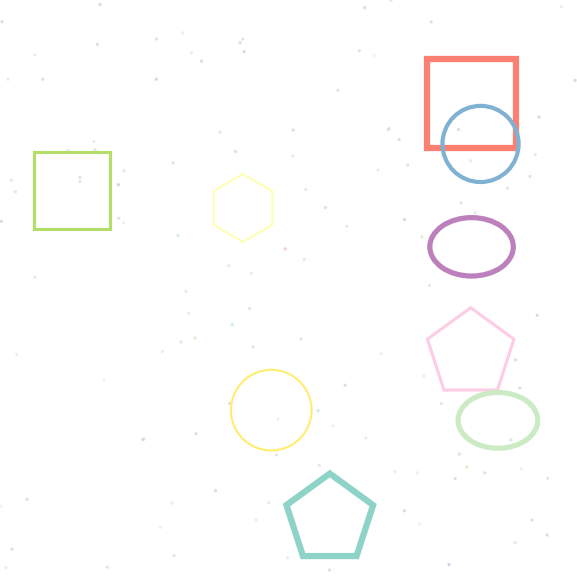[{"shape": "pentagon", "thickness": 3, "radius": 0.39, "center": [0.571, 0.1]}, {"shape": "hexagon", "thickness": 1, "radius": 0.29, "center": [0.421, 0.639]}, {"shape": "square", "thickness": 3, "radius": 0.38, "center": [0.816, 0.82]}, {"shape": "circle", "thickness": 2, "radius": 0.33, "center": [0.832, 0.75]}, {"shape": "square", "thickness": 1.5, "radius": 0.33, "center": [0.125, 0.669]}, {"shape": "pentagon", "thickness": 1.5, "radius": 0.39, "center": [0.815, 0.388]}, {"shape": "oval", "thickness": 2.5, "radius": 0.36, "center": [0.817, 0.572]}, {"shape": "oval", "thickness": 2.5, "radius": 0.34, "center": [0.862, 0.271]}, {"shape": "circle", "thickness": 1, "radius": 0.35, "center": [0.47, 0.289]}]